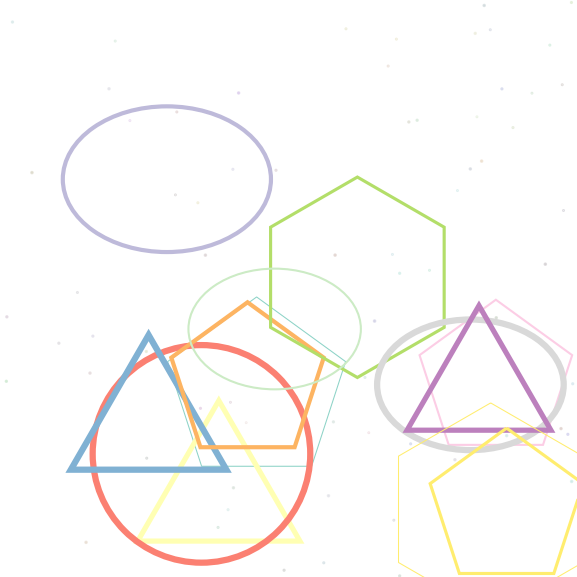[{"shape": "pentagon", "thickness": 0.5, "radius": 0.81, "center": [0.444, 0.323]}, {"shape": "triangle", "thickness": 2.5, "radius": 0.81, "center": [0.379, 0.143]}, {"shape": "oval", "thickness": 2, "radius": 0.9, "center": [0.289, 0.689]}, {"shape": "circle", "thickness": 3, "radius": 0.94, "center": [0.349, 0.213]}, {"shape": "triangle", "thickness": 3, "radius": 0.78, "center": [0.257, 0.264]}, {"shape": "pentagon", "thickness": 2, "radius": 0.69, "center": [0.429, 0.337]}, {"shape": "hexagon", "thickness": 1.5, "radius": 0.87, "center": [0.619, 0.519]}, {"shape": "pentagon", "thickness": 1, "radius": 0.69, "center": [0.859, 0.341]}, {"shape": "oval", "thickness": 3, "radius": 0.81, "center": [0.815, 0.333]}, {"shape": "triangle", "thickness": 2.5, "radius": 0.72, "center": [0.829, 0.326]}, {"shape": "oval", "thickness": 1, "radius": 0.75, "center": [0.476, 0.429]}, {"shape": "hexagon", "thickness": 0.5, "radius": 0.92, "center": [0.85, 0.117]}, {"shape": "pentagon", "thickness": 1.5, "radius": 0.7, "center": [0.877, 0.119]}]